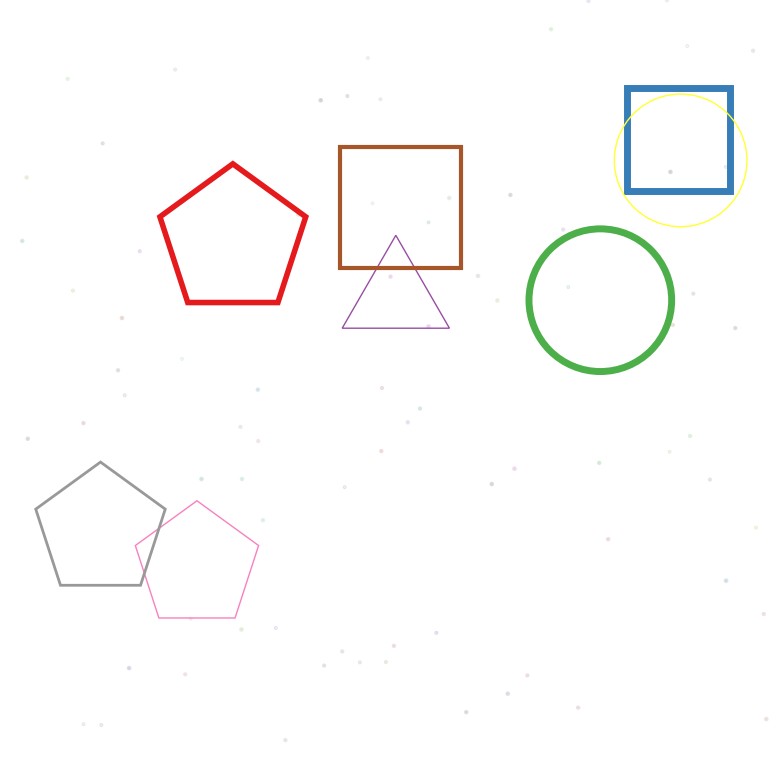[{"shape": "pentagon", "thickness": 2, "radius": 0.5, "center": [0.302, 0.688]}, {"shape": "square", "thickness": 2.5, "radius": 0.34, "center": [0.881, 0.819]}, {"shape": "circle", "thickness": 2.5, "radius": 0.46, "center": [0.78, 0.61]}, {"shape": "triangle", "thickness": 0.5, "radius": 0.4, "center": [0.514, 0.614]}, {"shape": "circle", "thickness": 0.5, "radius": 0.43, "center": [0.884, 0.792]}, {"shape": "square", "thickness": 1.5, "radius": 0.39, "center": [0.52, 0.73]}, {"shape": "pentagon", "thickness": 0.5, "radius": 0.42, "center": [0.256, 0.266]}, {"shape": "pentagon", "thickness": 1, "radius": 0.44, "center": [0.131, 0.311]}]